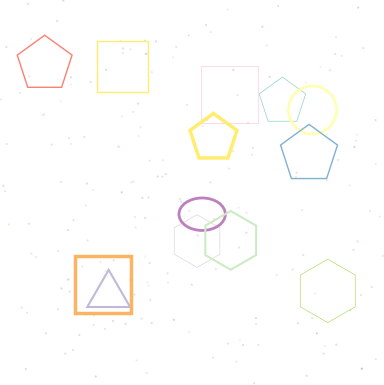[{"shape": "pentagon", "thickness": 0.5, "radius": 0.32, "center": [0.734, 0.736]}, {"shape": "circle", "thickness": 2, "radius": 0.31, "center": [0.812, 0.714]}, {"shape": "triangle", "thickness": 1.5, "radius": 0.32, "center": [0.282, 0.235]}, {"shape": "pentagon", "thickness": 1, "radius": 0.37, "center": [0.116, 0.834]}, {"shape": "pentagon", "thickness": 1, "radius": 0.39, "center": [0.803, 0.599]}, {"shape": "square", "thickness": 2.5, "radius": 0.37, "center": [0.267, 0.261]}, {"shape": "hexagon", "thickness": 0.5, "radius": 0.41, "center": [0.851, 0.244]}, {"shape": "square", "thickness": 0.5, "radius": 0.37, "center": [0.596, 0.755]}, {"shape": "hexagon", "thickness": 0.5, "radius": 0.34, "center": [0.512, 0.374]}, {"shape": "oval", "thickness": 2, "radius": 0.3, "center": [0.525, 0.444]}, {"shape": "hexagon", "thickness": 1.5, "radius": 0.38, "center": [0.599, 0.376]}, {"shape": "pentagon", "thickness": 2.5, "radius": 0.32, "center": [0.554, 0.642]}, {"shape": "square", "thickness": 1, "radius": 0.33, "center": [0.319, 0.827]}]